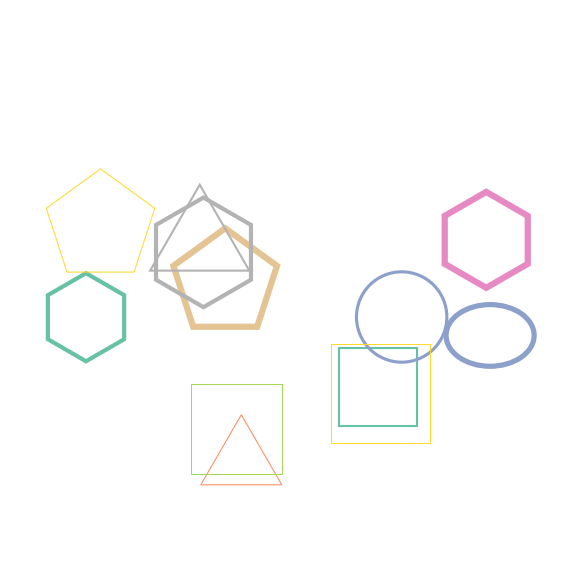[{"shape": "square", "thickness": 1, "radius": 0.34, "center": [0.654, 0.328]}, {"shape": "hexagon", "thickness": 2, "radius": 0.38, "center": [0.149, 0.45]}, {"shape": "triangle", "thickness": 0.5, "radius": 0.4, "center": [0.418, 0.2]}, {"shape": "oval", "thickness": 2.5, "radius": 0.38, "center": [0.849, 0.418]}, {"shape": "circle", "thickness": 1.5, "radius": 0.39, "center": [0.696, 0.45]}, {"shape": "hexagon", "thickness": 3, "radius": 0.42, "center": [0.842, 0.584]}, {"shape": "square", "thickness": 0.5, "radius": 0.39, "center": [0.41, 0.256]}, {"shape": "pentagon", "thickness": 0.5, "radius": 0.49, "center": [0.174, 0.608]}, {"shape": "square", "thickness": 0.5, "radius": 0.43, "center": [0.659, 0.318]}, {"shape": "pentagon", "thickness": 3, "radius": 0.47, "center": [0.39, 0.51]}, {"shape": "hexagon", "thickness": 2, "radius": 0.47, "center": [0.352, 0.562]}, {"shape": "triangle", "thickness": 1, "radius": 0.5, "center": [0.346, 0.58]}]